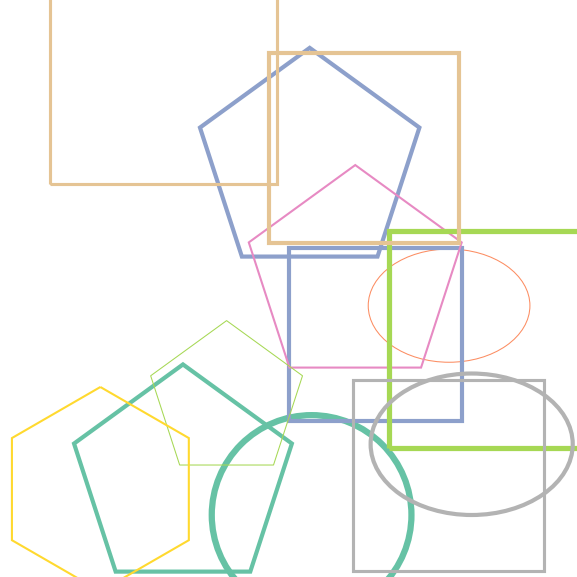[{"shape": "pentagon", "thickness": 2, "radius": 0.99, "center": [0.317, 0.17]}, {"shape": "circle", "thickness": 3, "radius": 0.86, "center": [0.54, 0.107]}, {"shape": "oval", "thickness": 0.5, "radius": 0.7, "center": [0.778, 0.47]}, {"shape": "square", "thickness": 2, "radius": 0.75, "center": [0.65, 0.42]}, {"shape": "pentagon", "thickness": 2, "radius": 1.0, "center": [0.536, 0.716]}, {"shape": "pentagon", "thickness": 1, "radius": 0.97, "center": [0.615, 0.519]}, {"shape": "pentagon", "thickness": 0.5, "radius": 0.69, "center": [0.392, 0.306]}, {"shape": "square", "thickness": 2.5, "radius": 0.94, "center": [0.862, 0.411]}, {"shape": "hexagon", "thickness": 1, "radius": 0.88, "center": [0.174, 0.152]}, {"shape": "square", "thickness": 1.5, "radius": 0.98, "center": [0.284, 0.877]}, {"shape": "square", "thickness": 2, "radius": 0.82, "center": [0.63, 0.743]}, {"shape": "square", "thickness": 1.5, "radius": 0.83, "center": [0.777, 0.176]}, {"shape": "oval", "thickness": 2, "radius": 0.87, "center": [0.817, 0.23]}]